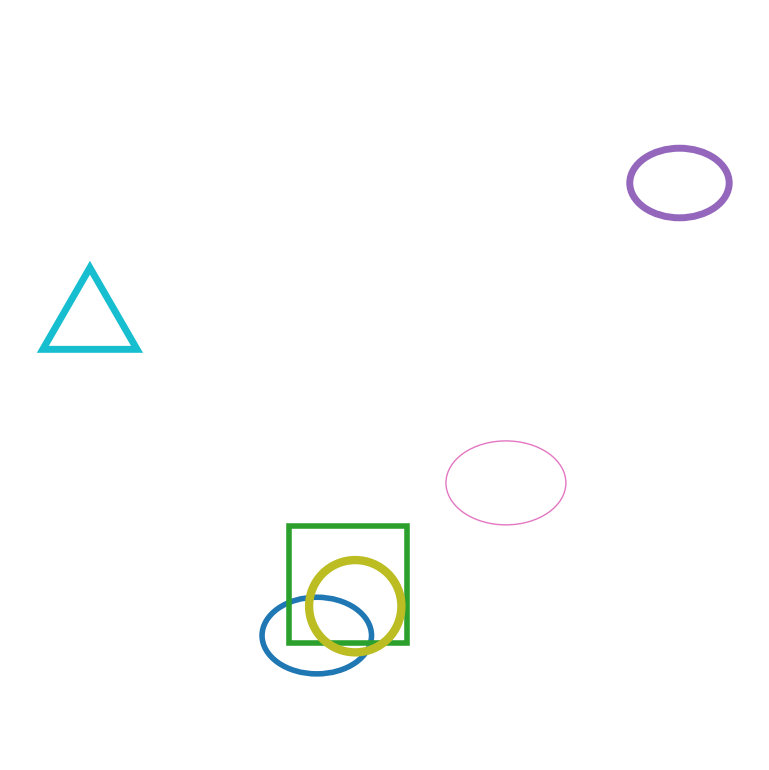[{"shape": "oval", "thickness": 2, "radius": 0.36, "center": [0.411, 0.175]}, {"shape": "square", "thickness": 2, "radius": 0.38, "center": [0.452, 0.241]}, {"shape": "oval", "thickness": 2.5, "radius": 0.32, "center": [0.882, 0.762]}, {"shape": "oval", "thickness": 0.5, "radius": 0.39, "center": [0.657, 0.373]}, {"shape": "circle", "thickness": 3, "radius": 0.3, "center": [0.461, 0.213]}, {"shape": "triangle", "thickness": 2.5, "radius": 0.35, "center": [0.117, 0.582]}]